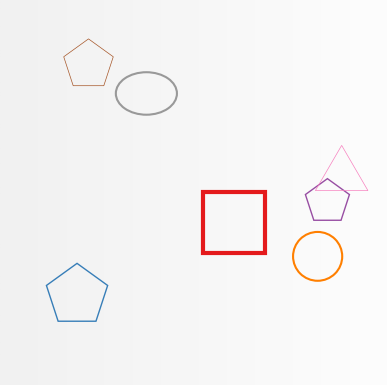[{"shape": "square", "thickness": 3, "radius": 0.4, "center": [0.604, 0.422]}, {"shape": "pentagon", "thickness": 1, "radius": 0.42, "center": [0.199, 0.233]}, {"shape": "pentagon", "thickness": 1, "radius": 0.3, "center": [0.845, 0.476]}, {"shape": "circle", "thickness": 1.5, "radius": 0.32, "center": [0.82, 0.334]}, {"shape": "pentagon", "thickness": 0.5, "radius": 0.34, "center": [0.228, 0.832]}, {"shape": "triangle", "thickness": 0.5, "radius": 0.39, "center": [0.882, 0.544]}, {"shape": "oval", "thickness": 1.5, "radius": 0.39, "center": [0.378, 0.757]}]